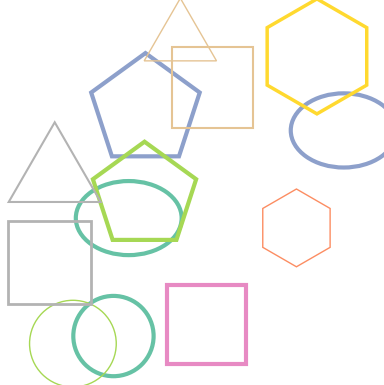[{"shape": "oval", "thickness": 3, "radius": 0.69, "center": [0.334, 0.434]}, {"shape": "circle", "thickness": 3, "radius": 0.52, "center": [0.295, 0.127]}, {"shape": "hexagon", "thickness": 1, "radius": 0.5, "center": [0.77, 0.408]}, {"shape": "pentagon", "thickness": 3, "radius": 0.74, "center": [0.378, 0.714]}, {"shape": "oval", "thickness": 3, "radius": 0.69, "center": [0.893, 0.661]}, {"shape": "square", "thickness": 3, "radius": 0.51, "center": [0.537, 0.158]}, {"shape": "circle", "thickness": 1, "radius": 0.56, "center": [0.189, 0.107]}, {"shape": "pentagon", "thickness": 3, "radius": 0.7, "center": [0.375, 0.491]}, {"shape": "hexagon", "thickness": 2.5, "radius": 0.75, "center": [0.823, 0.854]}, {"shape": "square", "thickness": 1.5, "radius": 0.53, "center": [0.552, 0.772]}, {"shape": "triangle", "thickness": 1, "radius": 0.54, "center": [0.468, 0.896]}, {"shape": "square", "thickness": 2, "radius": 0.54, "center": [0.129, 0.318]}, {"shape": "triangle", "thickness": 1.5, "radius": 0.69, "center": [0.142, 0.544]}]